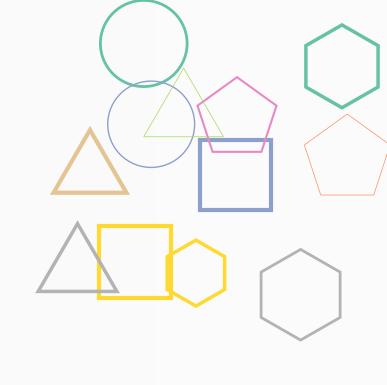[{"shape": "hexagon", "thickness": 2.5, "radius": 0.54, "center": [0.883, 0.828]}, {"shape": "circle", "thickness": 2, "radius": 0.56, "center": [0.371, 0.887]}, {"shape": "pentagon", "thickness": 0.5, "radius": 0.58, "center": [0.896, 0.588]}, {"shape": "square", "thickness": 3, "radius": 0.46, "center": [0.607, 0.545]}, {"shape": "circle", "thickness": 1, "radius": 0.56, "center": [0.39, 0.677]}, {"shape": "pentagon", "thickness": 1.5, "radius": 0.54, "center": [0.612, 0.692]}, {"shape": "triangle", "thickness": 0.5, "radius": 0.59, "center": [0.474, 0.704]}, {"shape": "square", "thickness": 3, "radius": 0.47, "center": [0.348, 0.319]}, {"shape": "hexagon", "thickness": 2.5, "radius": 0.43, "center": [0.506, 0.291]}, {"shape": "triangle", "thickness": 3, "radius": 0.54, "center": [0.232, 0.554]}, {"shape": "hexagon", "thickness": 2, "radius": 0.59, "center": [0.776, 0.234]}, {"shape": "triangle", "thickness": 2.5, "radius": 0.59, "center": [0.2, 0.302]}]